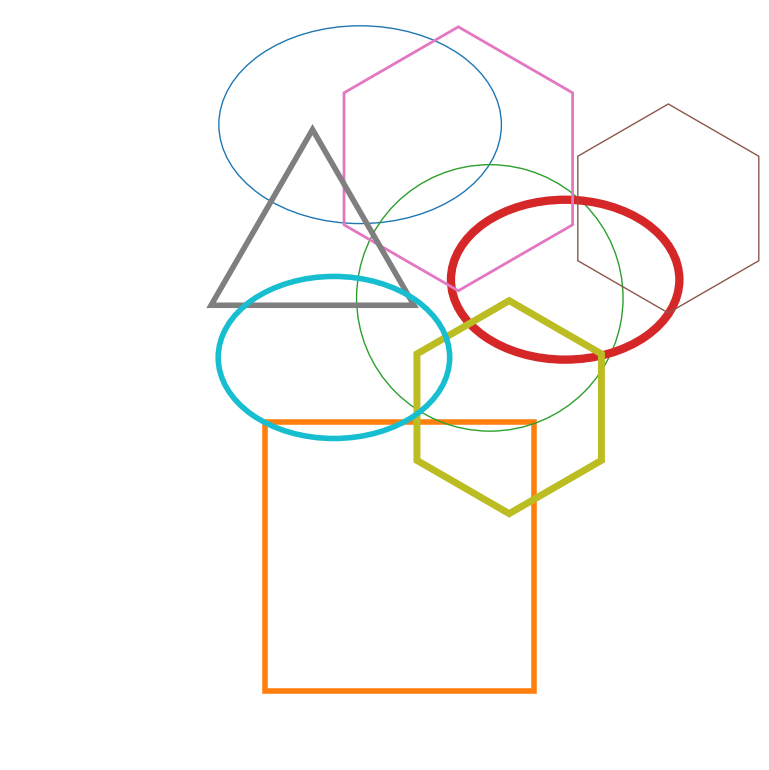[{"shape": "oval", "thickness": 0.5, "radius": 0.92, "center": [0.468, 0.838]}, {"shape": "square", "thickness": 2, "radius": 0.87, "center": [0.518, 0.277]}, {"shape": "circle", "thickness": 0.5, "radius": 0.87, "center": [0.636, 0.613]}, {"shape": "oval", "thickness": 3, "radius": 0.74, "center": [0.734, 0.637]}, {"shape": "hexagon", "thickness": 0.5, "radius": 0.68, "center": [0.868, 0.729]}, {"shape": "hexagon", "thickness": 1, "radius": 0.86, "center": [0.595, 0.794]}, {"shape": "triangle", "thickness": 2, "radius": 0.76, "center": [0.406, 0.68]}, {"shape": "hexagon", "thickness": 2.5, "radius": 0.69, "center": [0.661, 0.471]}, {"shape": "oval", "thickness": 2, "radius": 0.75, "center": [0.434, 0.536]}]